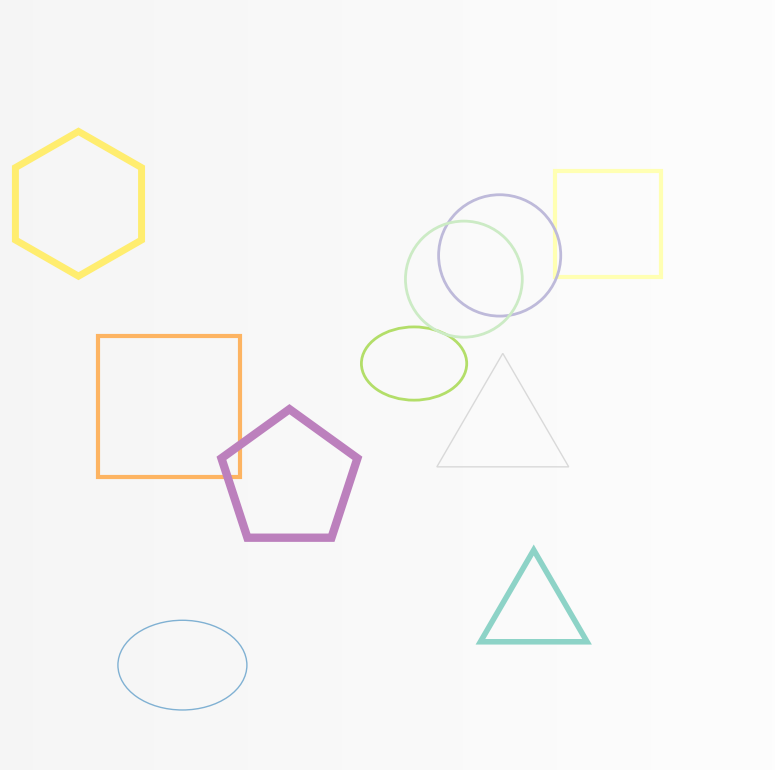[{"shape": "triangle", "thickness": 2, "radius": 0.4, "center": [0.689, 0.206]}, {"shape": "square", "thickness": 1.5, "radius": 0.34, "center": [0.785, 0.709]}, {"shape": "circle", "thickness": 1, "radius": 0.39, "center": [0.645, 0.668]}, {"shape": "oval", "thickness": 0.5, "radius": 0.42, "center": [0.235, 0.136]}, {"shape": "square", "thickness": 1.5, "radius": 0.46, "center": [0.218, 0.472]}, {"shape": "oval", "thickness": 1, "radius": 0.34, "center": [0.534, 0.528]}, {"shape": "triangle", "thickness": 0.5, "radius": 0.49, "center": [0.649, 0.443]}, {"shape": "pentagon", "thickness": 3, "radius": 0.46, "center": [0.373, 0.376]}, {"shape": "circle", "thickness": 1, "radius": 0.38, "center": [0.599, 0.637]}, {"shape": "hexagon", "thickness": 2.5, "radius": 0.47, "center": [0.101, 0.735]}]